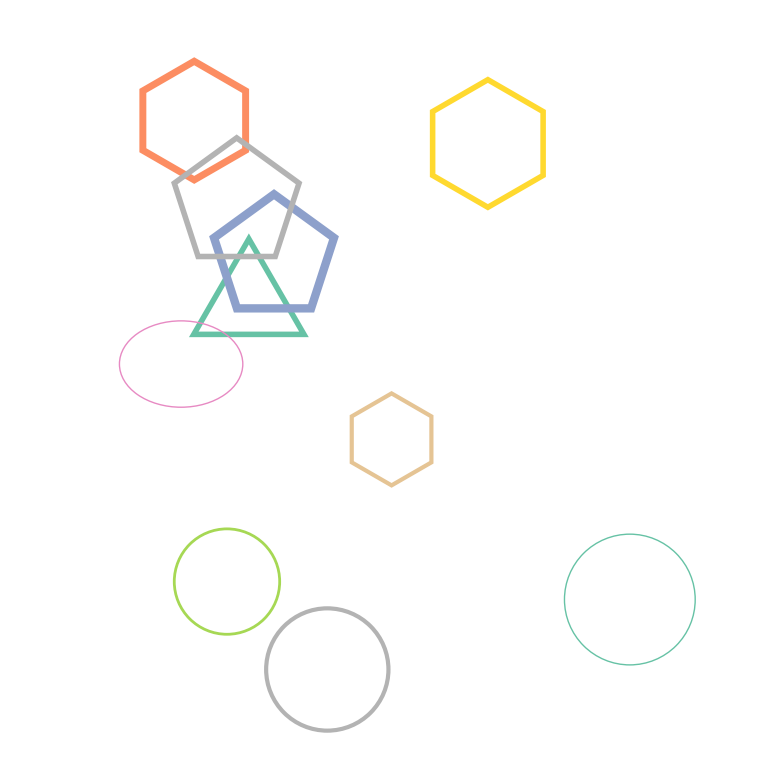[{"shape": "triangle", "thickness": 2, "radius": 0.41, "center": [0.323, 0.607]}, {"shape": "circle", "thickness": 0.5, "radius": 0.42, "center": [0.818, 0.221]}, {"shape": "hexagon", "thickness": 2.5, "radius": 0.39, "center": [0.252, 0.843]}, {"shape": "pentagon", "thickness": 3, "radius": 0.41, "center": [0.356, 0.666]}, {"shape": "oval", "thickness": 0.5, "radius": 0.4, "center": [0.235, 0.527]}, {"shape": "circle", "thickness": 1, "radius": 0.34, "center": [0.295, 0.245]}, {"shape": "hexagon", "thickness": 2, "radius": 0.41, "center": [0.634, 0.814]}, {"shape": "hexagon", "thickness": 1.5, "radius": 0.3, "center": [0.509, 0.429]}, {"shape": "circle", "thickness": 1.5, "radius": 0.4, "center": [0.425, 0.131]}, {"shape": "pentagon", "thickness": 2, "radius": 0.43, "center": [0.307, 0.736]}]